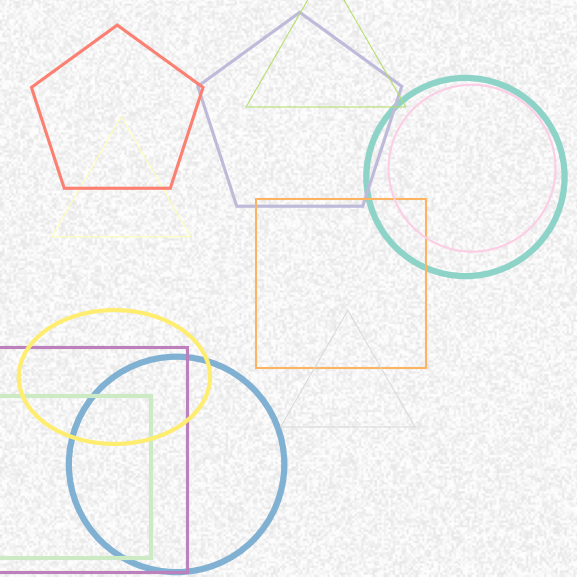[{"shape": "circle", "thickness": 3, "radius": 0.86, "center": [0.806, 0.693]}, {"shape": "triangle", "thickness": 0.5, "radius": 0.69, "center": [0.21, 0.659]}, {"shape": "pentagon", "thickness": 1.5, "radius": 0.93, "center": [0.519, 0.792]}, {"shape": "pentagon", "thickness": 1.5, "radius": 0.78, "center": [0.203, 0.799]}, {"shape": "circle", "thickness": 3, "radius": 0.93, "center": [0.306, 0.195]}, {"shape": "square", "thickness": 1, "radius": 0.73, "center": [0.59, 0.508]}, {"shape": "triangle", "thickness": 0.5, "radius": 0.8, "center": [0.564, 0.894]}, {"shape": "circle", "thickness": 1, "radius": 0.72, "center": [0.817, 0.708]}, {"shape": "triangle", "thickness": 0.5, "radius": 0.67, "center": [0.602, 0.327]}, {"shape": "square", "thickness": 1.5, "radius": 0.97, "center": [0.129, 0.203]}, {"shape": "square", "thickness": 2, "radius": 0.7, "center": [0.122, 0.173]}, {"shape": "oval", "thickness": 2, "radius": 0.83, "center": [0.198, 0.346]}]